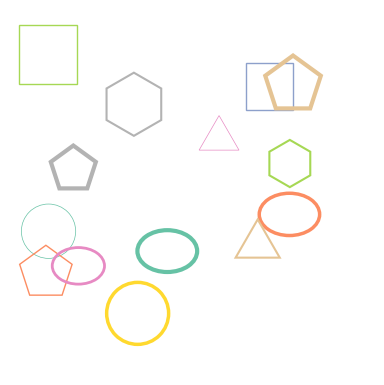[{"shape": "circle", "thickness": 0.5, "radius": 0.35, "center": [0.126, 0.399]}, {"shape": "oval", "thickness": 3, "radius": 0.39, "center": [0.435, 0.348]}, {"shape": "pentagon", "thickness": 1, "radius": 0.36, "center": [0.119, 0.291]}, {"shape": "oval", "thickness": 2.5, "radius": 0.39, "center": [0.752, 0.443]}, {"shape": "square", "thickness": 1, "radius": 0.31, "center": [0.7, 0.776]}, {"shape": "triangle", "thickness": 0.5, "radius": 0.3, "center": [0.569, 0.64]}, {"shape": "oval", "thickness": 2, "radius": 0.34, "center": [0.204, 0.309]}, {"shape": "square", "thickness": 1, "radius": 0.38, "center": [0.124, 0.858]}, {"shape": "hexagon", "thickness": 1.5, "radius": 0.31, "center": [0.753, 0.575]}, {"shape": "circle", "thickness": 2.5, "radius": 0.4, "center": [0.358, 0.186]}, {"shape": "triangle", "thickness": 1.5, "radius": 0.33, "center": [0.669, 0.364]}, {"shape": "pentagon", "thickness": 3, "radius": 0.38, "center": [0.761, 0.78]}, {"shape": "pentagon", "thickness": 3, "radius": 0.31, "center": [0.19, 0.56]}, {"shape": "hexagon", "thickness": 1.5, "radius": 0.41, "center": [0.348, 0.729]}]